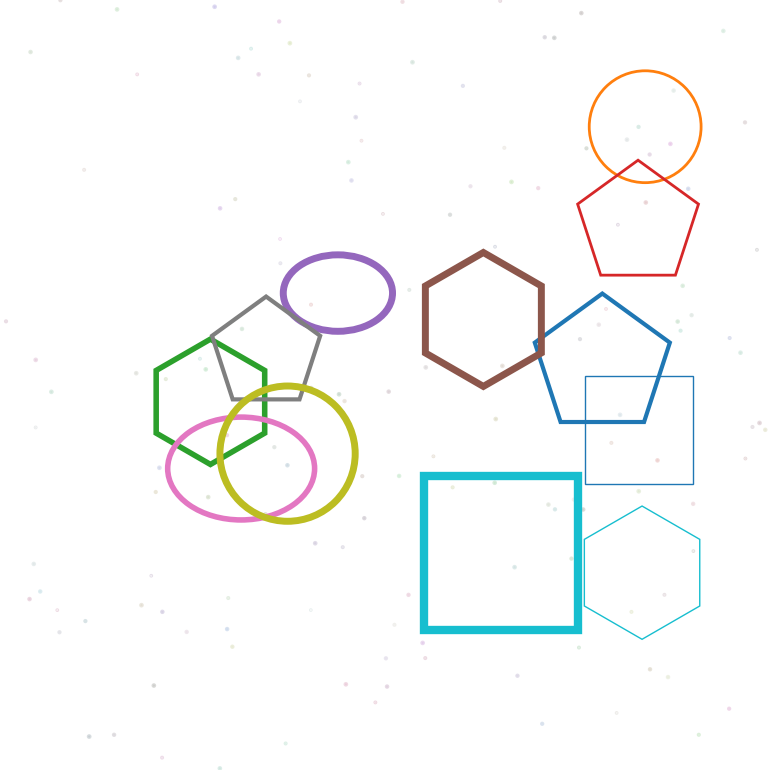[{"shape": "square", "thickness": 0.5, "radius": 0.35, "center": [0.83, 0.442]}, {"shape": "pentagon", "thickness": 1.5, "radius": 0.46, "center": [0.782, 0.527]}, {"shape": "circle", "thickness": 1, "radius": 0.36, "center": [0.838, 0.835]}, {"shape": "hexagon", "thickness": 2, "radius": 0.41, "center": [0.273, 0.478]}, {"shape": "pentagon", "thickness": 1, "radius": 0.41, "center": [0.829, 0.709]}, {"shape": "oval", "thickness": 2.5, "radius": 0.35, "center": [0.439, 0.619]}, {"shape": "hexagon", "thickness": 2.5, "radius": 0.43, "center": [0.628, 0.585]}, {"shape": "oval", "thickness": 2, "radius": 0.48, "center": [0.313, 0.392]}, {"shape": "pentagon", "thickness": 1.5, "radius": 0.37, "center": [0.346, 0.541]}, {"shape": "circle", "thickness": 2.5, "radius": 0.44, "center": [0.373, 0.411]}, {"shape": "hexagon", "thickness": 0.5, "radius": 0.43, "center": [0.834, 0.256]}, {"shape": "square", "thickness": 3, "radius": 0.5, "center": [0.651, 0.282]}]